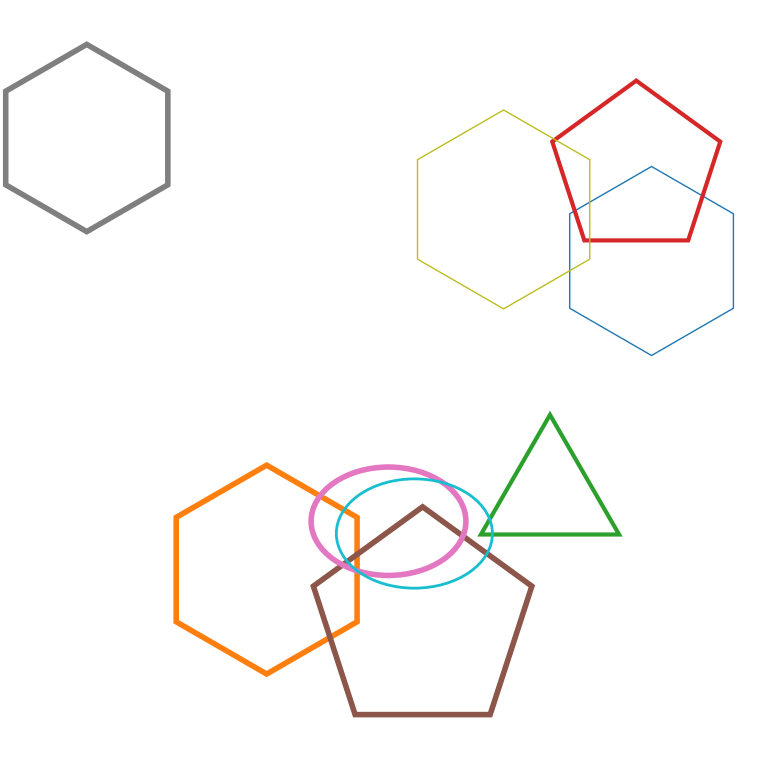[{"shape": "hexagon", "thickness": 0.5, "radius": 0.61, "center": [0.846, 0.661]}, {"shape": "hexagon", "thickness": 2, "radius": 0.68, "center": [0.346, 0.26]}, {"shape": "triangle", "thickness": 1.5, "radius": 0.52, "center": [0.714, 0.358]}, {"shape": "pentagon", "thickness": 1.5, "radius": 0.57, "center": [0.826, 0.781]}, {"shape": "pentagon", "thickness": 2, "radius": 0.75, "center": [0.549, 0.193]}, {"shape": "oval", "thickness": 2, "radius": 0.5, "center": [0.505, 0.323]}, {"shape": "hexagon", "thickness": 2, "radius": 0.61, "center": [0.113, 0.821]}, {"shape": "hexagon", "thickness": 0.5, "radius": 0.65, "center": [0.654, 0.728]}, {"shape": "oval", "thickness": 1, "radius": 0.51, "center": [0.538, 0.307]}]